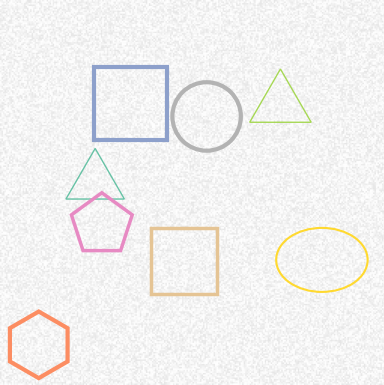[{"shape": "triangle", "thickness": 1, "radius": 0.44, "center": [0.247, 0.527]}, {"shape": "hexagon", "thickness": 3, "radius": 0.43, "center": [0.101, 0.104]}, {"shape": "square", "thickness": 3, "radius": 0.48, "center": [0.339, 0.731]}, {"shape": "pentagon", "thickness": 2.5, "radius": 0.42, "center": [0.264, 0.416]}, {"shape": "triangle", "thickness": 1, "radius": 0.46, "center": [0.728, 0.729]}, {"shape": "oval", "thickness": 1.5, "radius": 0.59, "center": [0.836, 0.325]}, {"shape": "square", "thickness": 2.5, "radius": 0.43, "center": [0.478, 0.322]}, {"shape": "circle", "thickness": 3, "radius": 0.44, "center": [0.537, 0.698]}]